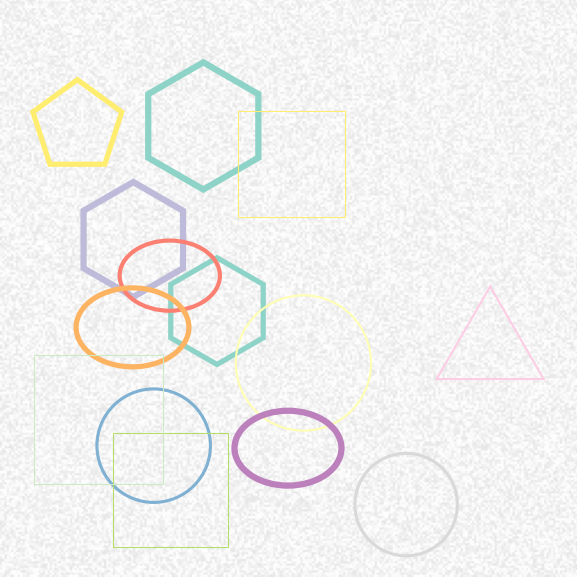[{"shape": "hexagon", "thickness": 3, "radius": 0.55, "center": [0.352, 0.781]}, {"shape": "hexagon", "thickness": 2.5, "radius": 0.46, "center": [0.376, 0.46]}, {"shape": "circle", "thickness": 1, "radius": 0.59, "center": [0.525, 0.371]}, {"shape": "hexagon", "thickness": 3, "radius": 0.5, "center": [0.231, 0.584]}, {"shape": "oval", "thickness": 2, "radius": 0.43, "center": [0.294, 0.522]}, {"shape": "circle", "thickness": 1.5, "radius": 0.49, "center": [0.266, 0.227]}, {"shape": "oval", "thickness": 2.5, "radius": 0.49, "center": [0.229, 0.432]}, {"shape": "square", "thickness": 0.5, "radius": 0.5, "center": [0.295, 0.151]}, {"shape": "triangle", "thickness": 1, "radius": 0.53, "center": [0.849, 0.396]}, {"shape": "circle", "thickness": 1.5, "radius": 0.44, "center": [0.703, 0.125]}, {"shape": "oval", "thickness": 3, "radius": 0.46, "center": [0.499, 0.223]}, {"shape": "square", "thickness": 0.5, "radius": 0.56, "center": [0.171, 0.273]}, {"shape": "pentagon", "thickness": 2.5, "radius": 0.4, "center": [0.134, 0.78]}, {"shape": "square", "thickness": 0.5, "radius": 0.46, "center": [0.505, 0.716]}]